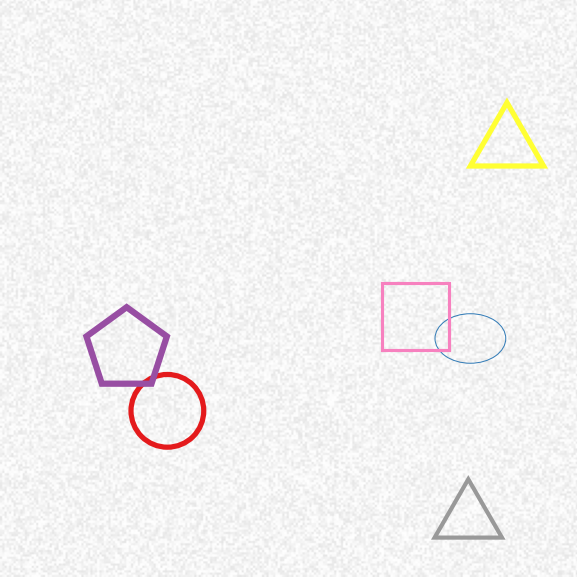[{"shape": "circle", "thickness": 2.5, "radius": 0.31, "center": [0.29, 0.288]}, {"shape": "oval", "thickness": 0.5, "radius": 0.31, "center": [0.815, 0.413]}, {"shape": "pentagon", "thickness": 3, "radius": 0.37, "center": [0.219, 0.394]}, {"shape": "triangle", "thickness": 2.5, "radius": 0.37, "center": [0.878, 0.748]}, {"shape": "square", "thickness": 1.5, "radius": 0.29, "center": [0.72, 0.451]}, {"shape": "triangle", "thickness": 2, "radius": 0.34, "center": [0.811, 0.102]}]